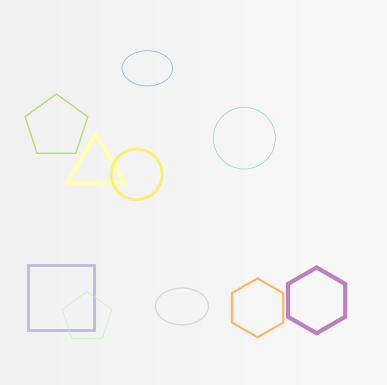[{"shape": "circle", "thickness": 0.5, "radius": 0.4, "center": [0.63, 0.641]}, {"shape": "triangle", "thickness": 3, "radius": 0.42, "center": [0.247, 0.568]}, {"shape": "square", "thickness": 2, "radius": 0.43, "center": [0.156, 0.228]}, {"shape": "oval", "thickness": 0.5, "radius": 0.33, "center": [0.38, 0.823]}, {"shape": "hexagon", "thickness": 1.5, "radius": 0.38, "center": [0.665, 0.201]}, {"shape": "pentagon", "thickness": 1, "radius": 0.43, "center": [0.146, 0.671]}, {"shape": "oval", "thickness": 1, "radius": 0.34, "center": [0.47, 0.204]}, {"shape": "hexagon", "thickness": 3, "radius": 0.43, "center": [0.817, 0.22]}, {"shape": "pentagon", "thickness": 0.5, "radius": 0.34, "center": [0.225, 0.176]}, {"shape": "circle", "thickness": 2, "radius": 0.33, "center": [0.353, 0.547]}]